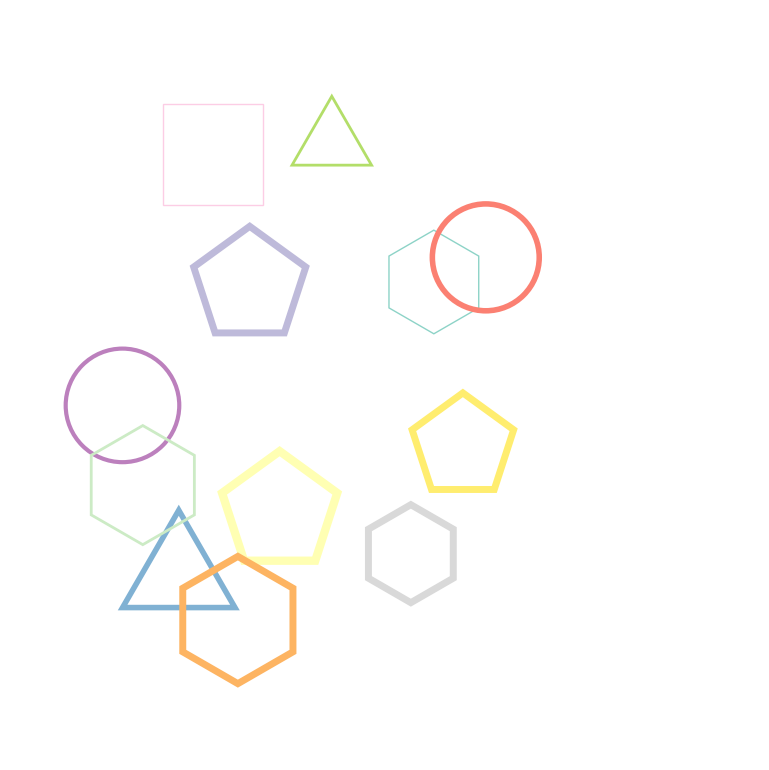[{"shape": "hexagon", "thickness": 0.5, "radius": 0.34, "center": [0.563, 0.634]}, {"shape": "pentagon", "thickness": 3, "radius": 0.39, "center": [0.363, 0.335]}, {"shape": "pentagon", "thickness": 2.5, "radius": 0.38, "center": [0.324, 0.63]}, {"shape": "circle", "thickness": 2, "radius": 0.35, "center": [0.631, 0.666]}, {"shape": "triangle", "thickness": 2, "radius": 0.42, "center": [0.232, 0.253]}, {"shape": "hexagon", "thickness": 2.5, "radius": 0.41, "center": [0.309, 0.195]}, {"shape": "triangle", "thickness": 1, "radius": 0.3, "center": [0.431, 0.815]}, {"shape": "square", "thickness": 0.5, "radius": 0.33, "center": [0.277, 0.799]}, {"shape": "hexagon", "thickness": 2.5, "radius": 0.32, "center": [0.534, 0.281]}, {"shape": "circle", "thickness": 1.5, "radius": 0.37, "center": [0.159, 0.474]}, {"shape": "hexagon", "thickness": 1, "radius": 0.39, "center": [0.185, 0.37]}, {"shape": "pentagon", "thickness": 2.5, "radius": 0.35, "center": [0.601, 0.42]}]